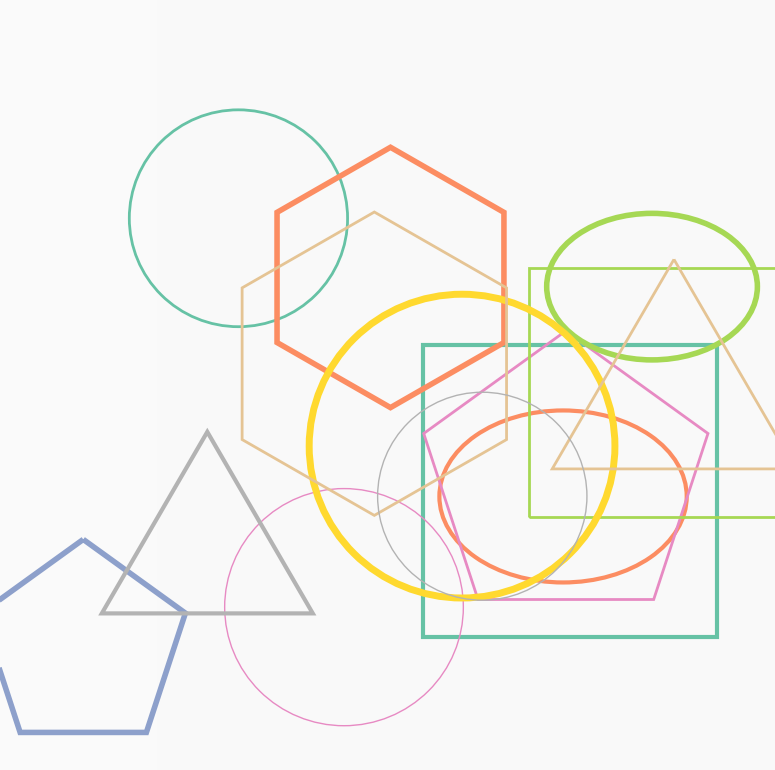[{"shape": "square", "thickness": 1.5, "radius": 0.95, "center": [0.735, 0.363]}, {"shape": "circle", "thickness": 1, "radius": 0.7, "center": [0.308, 0.717]}, {"shape": "oval", "thickness": 1.5, "radius": 0.8, "center": [0.727, 0.355]}, {"shape": "hexagon", "thickness": 2, "radius": 0.85, "center": [0.504, 0.64]}, {"shape": "pentagon", "thickness": 2, "radius": 0.69, "center": [0.107, 0.161]}, {"shape": "pentagon", "thickness": 1, "radius": 0.96, "center": [0.73, 0.377]}, {"shape": "circle", "thickness": 0.5, "radius": 0.77, "center": [0.444, 0.211]}, {"shape": "square", "thickness": 1, "radius": 0.81, "center": [0.844, 0.491]}, {"shape": "oval", "thickness": 2, "radius": 0.68, "center": [0.841, 0.628]}, {"shape": "circle", "thickness": 2.5, "radius": 0.99, "center": [0.596, 0.421]}, {"shape": "hexagon", "thickness": 1, "radius": 0.99, "center": [0.483, 0.528]}, {"shape": "triangle", "thickness": 1, "radius": 0.91, "center": [0.87, 0.482]}, {"shape": "triangle", "thickness": 1.5, "radius": 0.79, "center": [0.267, 0.282]}, {"shape": "circle", "thickness": 0.5, "radius": 0.68, "center": [0.622, 0.356]}]